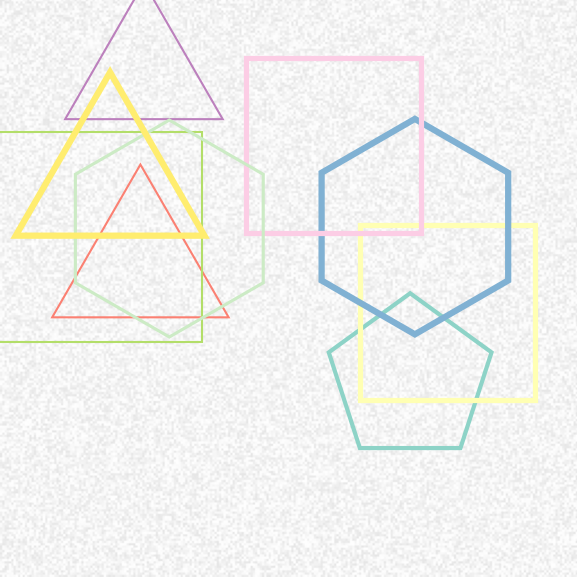[{"shape": "pentagon", "thickness": 2, "radius": 0.74, "center": [0.71, 0.343]}, {"shape": "square", "thickness": 2.5, "radius": 0.76, "center": [0.775, 0.458]}, {"shape": "triangle", "thickness": 1, "radius": 0.88, "center": [0.243, 0.538]}, {"shape": "hexagon", "thickness": 3, "radius": 0.93, "center": [0.718, 0.607]}, {"shape": "square", "thickness": 1, "radius": 0.91, "center": [0.167, 0.589]}, {"shape": "square", "thickness": 2.5, "radius": 0.76, "center": [0.577, 0.747]}, {"shape": "triangle", "thickness": 1, "radius": 0.79, "center": [0.249, 0.872]}, {"shape": "hexagon", "thickness": 1.5, "radius": 0.94, "center": [0.293, 0.603]}, {"shape": "triangle", "thickness": 3, "radius": 0.94, "center": [0.191, 0.685]}]